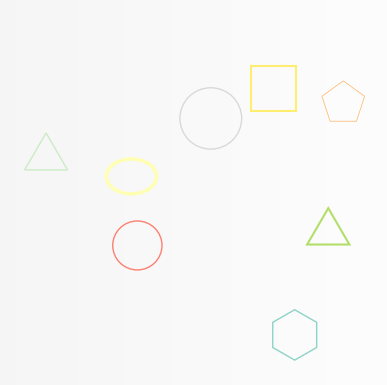[{"shape": "hexagon", "thickness": 1, "radius": 0.33, "center": [0.761, 0.13]}, {"shape": "oval", "thickness": 2.5, "radius": 0.32, "center": [0.339, 0.542]}, {"shape": "circle", "thickness": 1, "radius": 0.32, "center": [0.354, 0.362]}, {"shape": "pentagon", "thickness": 0.5, "radius": 0.29, "center": [0.886, 0.732]}, {"shape": "triangle", "thickness": 1.5, "radius": 0.31, "center": [0.847, 0.396]}, {"shape": "circle", "thickness": 1, "radius": 0.4, "center": [0.544, 0.692]}, {"shape": "triangle", "thickness": 1, "radius": 0.32, "center": [0.119, 0.591]}, {"shape": "square", "thickness": 1.5, "radius": 0.29, "center": [0.706, 0.77]}]